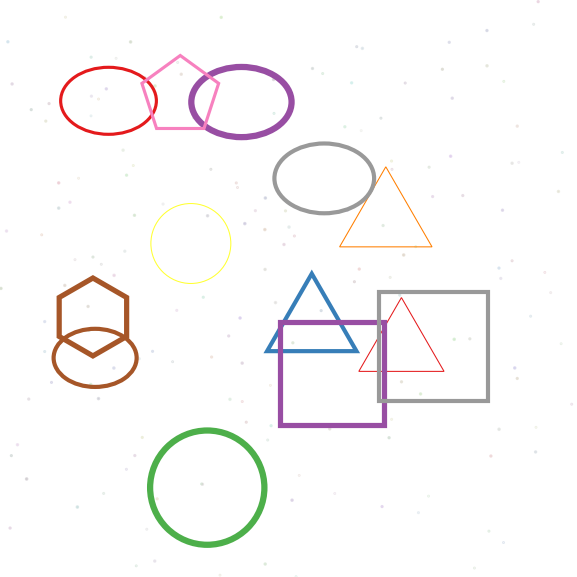[{"shape": "triangle", "thickness": 0.5, "radius": 0.43, "center": [0.695, 0.399]}, {"shape": "oval", "thickness": 1.5, "radius": 0.41, "center": [0.188, 0.825]}, {"shape": "triangle", "thickness": 2, "radius": 0.45, "center": [0.54, 0.436]}, {"shape": "circle", "thickness": 3, "radius": 0.49, "center": [0.359, 0.155]}, {"shape": "square", "thickness": 2.5, "radius": 0.45, "center": [0.575, 0.353]}, {"shape": "oval", "thickness": 3, "radius": 0.43, "center": [0.418, 0.822]}, {"shape": "triangle", "thickness": 0.5, "radius": 0.46, "center": [0.668, 0.618]}, {"shape": "circle", "thickness": 0.5, "radius": 0.35, "center": [0.33, 0.577]}, {"shape": "hexagon", "thickness": 2.5, "radius": 0.34, "center": [0.161, 0.45]}, {"shape": "oval", "thickness": 2, "radius": 0.36, "center": [0.165, 0.379]}, {"shape": "pentagon", "thickness": 1.5, "radius": 0.35, "center": [0.312, 0.833]}, {"shape": "square", "thickness": 2, "radius": 0.47, "center": [0.75, 0.399]}, {"shape": "oval", "thickness": 2, "radius": 0.43, "center": [0.561, 0.69]}]